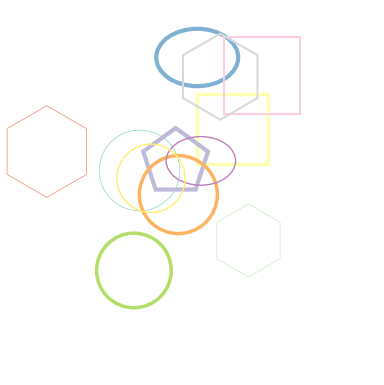[{"shape": "circle", "thickness": 0.5, "radius": 0.52, "center": [0.362, 0.557]}, {"shape": "square", "thickness": 2.5, "radius": 0.46, "center": [0.604, 0.665]}, {"shape": "pentagon", "thickness": 3, "radius": 0.44, "center": [0.456, 0.579]}, {"shape": "hexagon", "thickness": 0.5, "radius": 0.59, "center": [0.121, 0.606]}, {"shape": "oval", "thickness": 3, "radius": 0.53, "center": [0.512, 0.851]}, {"shape": "circle", "thickness": 2.5, "radius": 0.51, "center": [0.463, 0.495]}, {"shape": "circle", "thickness": 2.5, "radius": 0.48, "center": [0.348, 0.298]}, {"shape": "square", "thickness": 1.5, "radius": 0.5, "center": [0.681, 0.804]}, {"shape": "hexagon", "thickness": 1.5, "radius": 0.56, "center": [0.572, 0.801]}, {"shape": "oval", "thickness": 1, "radius": 0.45, "center": [0.522, 0.582]}, {"shape": "hexagon", "thickness": 0.5, "radius": 0.47, "center": [0.645, 0.375]}, {"shape": "circle", "thickness": 1, "radius": 0.44, "center": [0.392, 0.537]}]